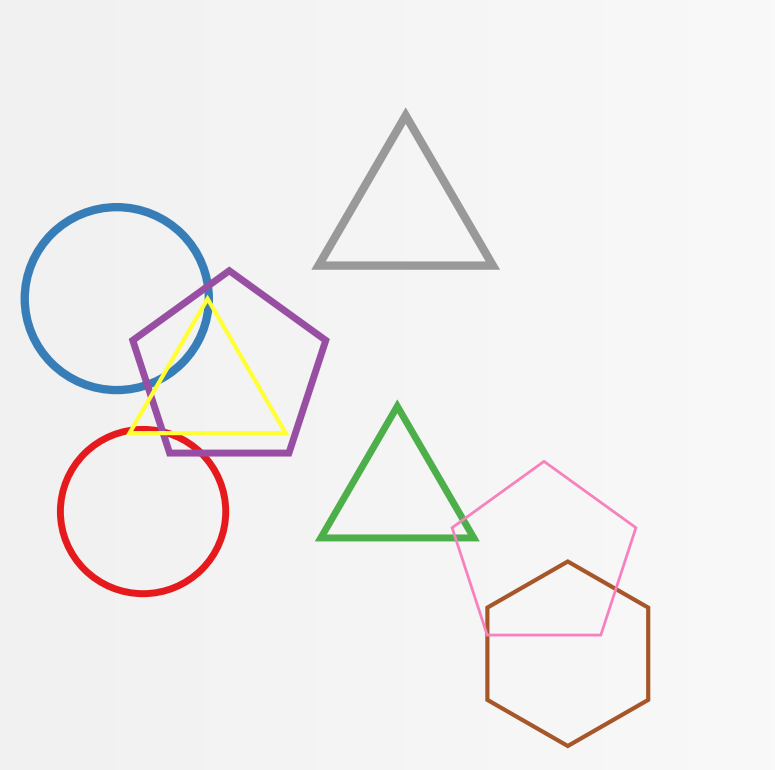[{"shape": "circle", "thickness": 2.5, "radius": 0.53, "center": [0.185, 0.336]}, {"shape": "circle", "thickness": 3, "radius": 0.59, "center": [0.151, 0.612]}, {"shape": "triangle", "thickness": 2.5, "radius": 0.57, "center": [0.513, 0.358]}, {"shape": "pentagon", "thickness": 2.5, "radius": 0.65, "center": [0.296, 0.517]}, {"shape": "triangle", "thickness": 1.5, "radius": 0.58, "center": [0.268, 0.496]}, {"shape": "hexagon", "thickness": 1.5, "radius": 0.6, "center": [0.733, 0.151]}, {"shape": "pentagon", "thickness": 1, "radius": 0.62, "center": [0.702, 0.276]}, {"shape": "triangle", "thickness": 3, "radius": 0.65, "center": [0.524, 0.72]}]